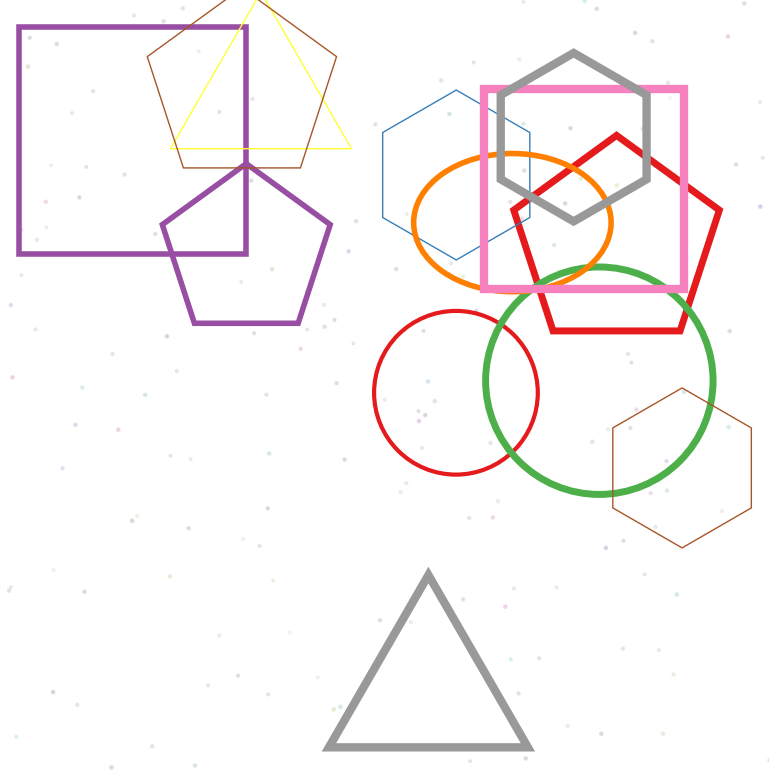[{"shape": "pentagon", "thickness": 2.5, "radius": 0.7, "center": [0.801, 0.684]}, {"shape": "circle", "thickness": 1.5, "radius": 0.53, "center": [0.592, 0.49]}, {"shape": "hexagon", "thickness": 0.5, "radius": 0.55, "center": [0.593, 0.773]}, {"shape": "circle", "thickness": 2.5, "radius": 0.74, "center": [0.778, 0.506]}, {"shape": "pentagon", "thickness": 2, "radius": 0.57, "center": [0.32, 0.673]}, {"shape": "square", "thickness": 2, "radius": 0.74, "center": [0.171, 0.817]}, {"shape": "oval", "thickness": 2, "radius": 0.64, "center": [0.665, 0.711]}, {"shape": "triangle", "thickness": 0.5, "radius": 0.68, "center": [0.339, 0.875]}, {"shape": "hexagon", "thickness": 0.5, "radius": 0.52, "center": [0.886, 0.392]}, {"shape": "pentagon", "thickness": 0.5, "radius": 0.65, "center": [0.314, 0.886]}, {"shape": "square", "thickness": 3, "radius": 0.65, "center": [0.759, 0.755]}, {"shape": "triangle", "thickness": 3, "radius": 0.75, "center": [0.556, 0.104]}, {"shape": "hexagon", "thickness": 3, "radius": 0.55, "center": [0.745, 0.822]}]